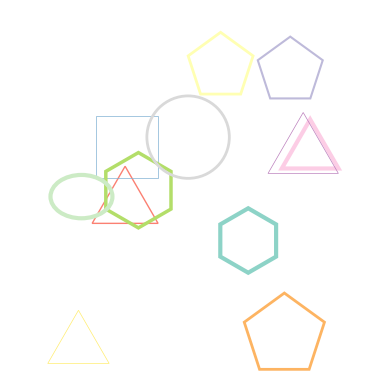[{"shape": "hexagon", "thickness": 3, "radius": 0.42, "center": [0.645, 0.375]}, {"shape": "pentagon", "thickness": 2, "radius": 0.44, "center": [0.573, 0.827]}, {"shape": "pentagon", "thickness": 1.5, "radius": 0.44, "center": [0.754, 0.816]}, {"shape": "triangle", "thickness": 1, "radius": 0.49, "center": [0.325, 0.469]}, {"shape": "square", "thickness": 0.5, "radius": 0.4, "center": [0.33, 0.618]}, {"shape": "pentagon", "thickness": 2, "radius": 0.55, "center": [0.739, 0.129]}, {"shape": "hexagon", "thickness": 2.5, "radius": 0.49, "center": [0.359, 0.506]}, {"shape": "triangle", "thickness": 3, "radius": 0.43, "center": [0.806, 0.605]}, {"shape": "circle", "thickness": 2, "radius": 0.54, "center": [0.489, 0.644]}, {"shape": "triangle", "thickness": 0.5, "radius": 0.53, "center": [0.788, 0.602]}, {"shape": "oval", "thickness": 3, "radius": 0.4, "center": [0.212, 0.489]}, {"shape": "triangle", "thickness": 0.5, "radius": 0.46, "center": [0.204, 0.102]}]